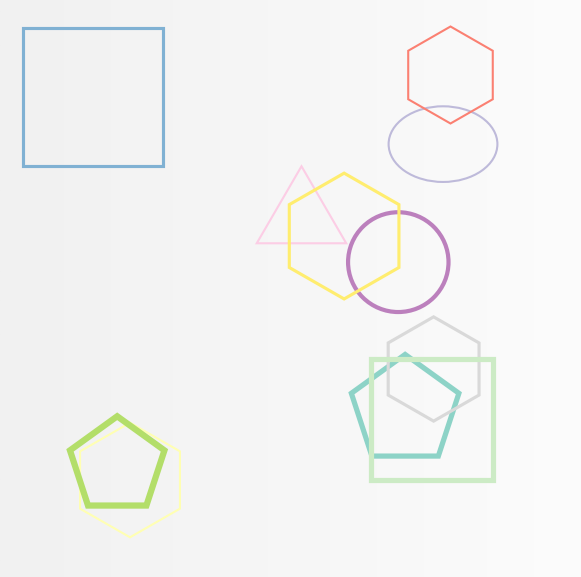[{"shape": "pentagon", "thickness": 2.5, "radius": 0.49, "center": [0.697, 0.288]}, {"shape": "hexagon", "thickness": 1, "radius": 0.5, "center": [0.224, 0.168]}, {"shape": "oval", "thickness": 1, "radius": 0.47, "center": [0.762, 0.75]}, {"shape": "hexagon", "thickness": 1, "radius": 0.42, "center": [0.775, 0.869]}, {"shape": "square", "thickness": 1.5, "radius": 0.6, "center": [0.16, 0.831]}, {"shape": "pentagon", "thickness": 3, "radius": 0.43, "center": [0.202, 0.193]}, {"shape": "triangle", "thickness": 1, "radius": 0.44, "center": [0.519, 0.622]}, {"shape": "hexagon", "thickness": 1.5, "radius": 0.45, "center": [0.746, 0.36]}, {"shape": "circle", "thickness": 2, "radius": 0.43, "center": [0.685, 0.545]}, {"shape": "square", "thickness": 2.5, "radius": 0.53, "center": [0.744, 0.272]}, {"shape": "hexagon", "thickness": 1.5, "radius": 0.54, "center": [0.592, 0.59]}]